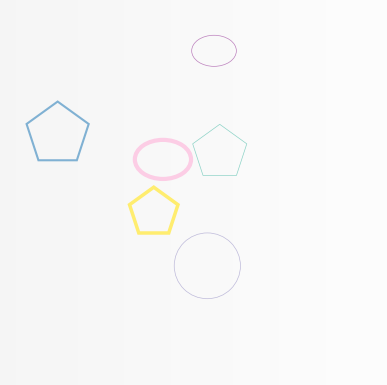[{"shape": "pentagon", "thickness": 0.5, "radius": 0.37, "center": [0.567, 0.604]}, {"shape": "circle", "thickness": 0.5, "radius": 0.43, "center": [0.535, 0.31]}, {"shape": "pentagon", "thickness": 1.5, "radius": 0.42, "center": [0.149, 0.652]}, {"shape": "oval", "thickness": 3, "radius": 0.36, "center": [0.42, 0.586]}, {"shape": "oval", "thickness": 0.5, "radius": 0.29, "center": [0.552, 0.868]}, {"shape": "pentagon", "thickness": 2.5, "radius": 0.33, "center": [0.397, 0.448]}]